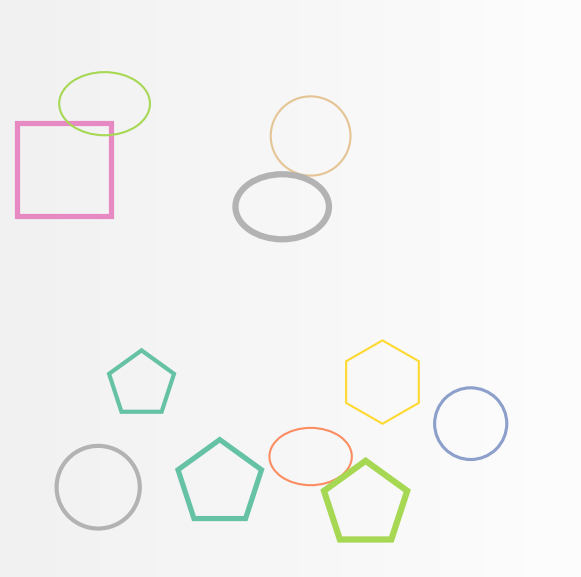[{"shape": "pentagon", "thickness": 2.5, "radius": 0.38, "center": [0.378, 0.162]}, {"shape": "pentagon", "thickness": 2, "radius": 0.29, "center": [0.244, 0.334]}, {"shape": "oval", "thickness": 1, "radius": 0.35, "center": [0.534, 0.209]}, {"shape": "circle", "thickness": 1.5, "radius": 0.31, "center": [0.81, 0.266]}, {"shape": "square", "thickness": 2.5, "radius": 0.4, "center": [0.111, 0.705]}, {"shape": "pentagon", "thickness": 3, "radius": 0.38, "center": [0.629, 0.126]}, {"shape": "oval", "thickness": 1, "radius": 0.39, "center": [0.18, 0.82]}, {"shape": "hexagon", "thickness": 1, "radius": 0.36, "center": [0.658, 0.338]}, {"shape": "circle", "thickness": 1, "radius": 0.34, "center": [0.534, 0.764]}, {"shape": "circle", "thickness": 2, "radius": 0.36, "center": [0.169, 0.155]}, {"shape": "oval", "thickness": 3, "radius": 0.4, "center": [0.486, 0.641]}]